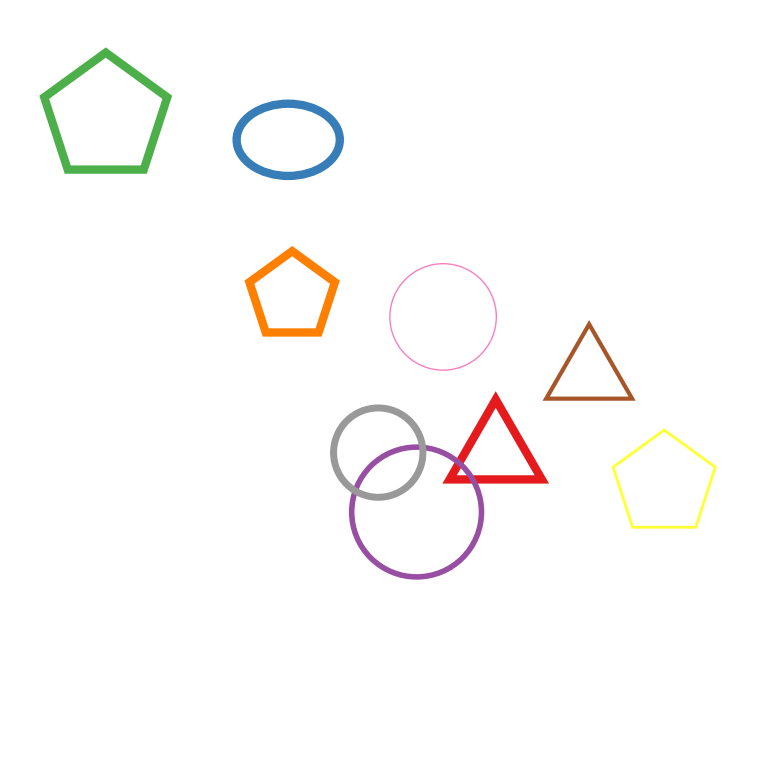[{"shape": "triangle", "thickness": 3, "radius": 0.35, "center": [0.644, 0.412]}, {"shape": "oval", "thickness": 3, "radius": 0.34, "center": [0.374, 0.818]}, {"shape": "pentagon", "thickness": 3, "radius": 0.42, "center": [0.137, 0.848]}, {"shape": "circle", "thickness": 2, "radius": 0.42, "center": [0.541, 0.335]}, {"shape": "pentagon", "thickness": 3, "radius": 0.29, "center": [0.379, 0.615]}, {"shape": "pentagon", "thickness": 1, "radius": 0.35, "center": [0.863, 0.372]}, {"shape": "triangle", "thickness": 1.5, "radius": 0.32, "center": [0.765, 0.514]}, {"shape": "circle", "thickness": 0.5, "radius": 0.35, "center": [0.575, 0.588]}, {"shape": "circle", "thickness": 2.5, "radius": 0.29, "center": [0.491, 0.412]}]